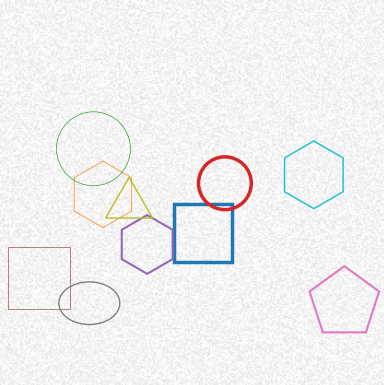[{"shape": "square", "thickness": 2.5, "radius": 0.38, "center": [0.527, 0.395]}, {"shape": "hexagon", "thickness": 0.5, "radius": 0.43, "center": [0.267, 0.495]}, {"shape": "circle", "thickness": 0.5, "radius": 0.48, "center": [0.243, 0.614]}, {"shape": "circle", "thickness": 2.5, "radius": 0.34, "center": [0.584, 0.524]}, {"shape": "hexagon", "thickness": 1.5, "radius": 0.38, "center": [0.382, 0.365]}, {"shape": "square", "thickness": 0.5, "radius": 0.4, "center": [0.101, 0.279]}, {"shape": "pentagon", "thickness": 1.5, "radius": 0.48, "center": [0.894, 0.214]}, {"shape": "oval", "thickness": 1, "radius": 0.4, "center": [0.232, 0.212]}, {"shape": "triangle", "thickness": 1, "radius": 0.35, "center": [0.335, 0.469]}, {"shape": "hexagon", "thickness": 1, "radius": 0.44, "center": [0.815, 0.546]}]